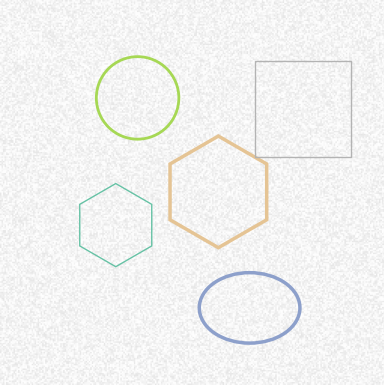[{"shape": "hexagon", "thickness": 1, "radius": 0.54, "center": [0.301, 0.415]}, {"shape": "oval", "thickness": 2.5, "radius": 0.65, "center": [0.648, 0.2]}, {"shape": "circle", "thickness": 2, "radius": 0.54, "center": [0.357, 0.746]}, {"shape": "hexagon", "thickness": 2.5, "radius": 0.72, "center": [0.567, 0.502]}, {"shape": "square", "thickness": 1, "radius": 0.62, "center": [0.788, 0.716]}]